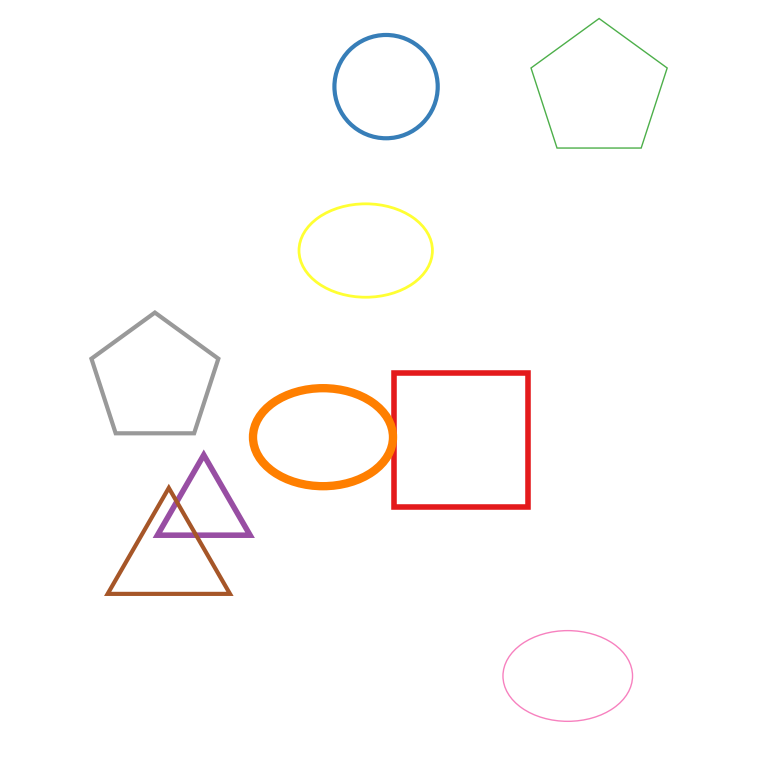[{"shape": "square", "thickness": 2, "radius": 0.43, "center": [0.599, 0.428]}, {"shape": "circle", "thickness": 1.5, "radius": 0.34, "center": [0.501, 0.888]}, {"shape": "pentagon", "thickness": 0.5, "radius": 0.46, "center": [0.778, 0.883]}, {"shape": "triangle", "thickness": 2, "radius": 0.35, "center": [0.265, 0.34]}, {"shape": "oval", "thickness": 3, "radius": 0.45, "center": [0.419, 0.432]}, {"shape": "oval", "thickness": 1, "radius": 0.43, "center": [0.475, 0.675]}, {"shape": "triangle", "thickness": 1.5, "radius": 0.46, "center": [0.219, 0.275]}, {"shape": "oval", "thickness": 0.5, "radius": 0.42, "center": [0.737, 0.122]}, {"shape": "pentagon", "thickness": 1.5, "radius": 0.43, "center": [0.201, 0.507]}]